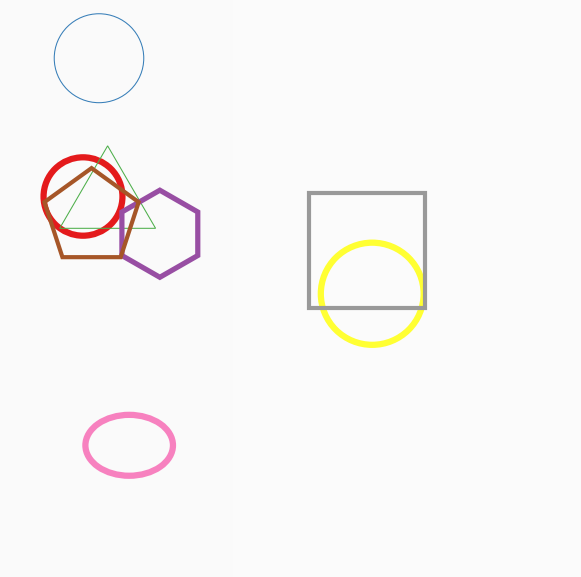[{"shape": "circle", "thickness": 3, "radius": 0.34, "center": [0.143, 0.659]}, {"shape": "circle", "thickness": 0.5, "radius": 0.39, "center": [0.17, 0.898]}, {"shape": "triangle", "thickness": 0.5, "radius": 0.48, "center": [0.185, 0.651]}, {"shape": "hexagon", "thickness": 2.5, "radius": 0.38, "center": [0.275, 0.594]}, {"shape": "circle", "thickness": 3, "radius": 0.44, "center": [0.64, 0.49]}, {"shape": "pentagon", "thickness": 2, "radius": 0.43, "center": [0.157, 0.623]}, {"shape": "oval", "thickness": 3, "radius": 0.38, "center": [0.222, 0.228]}, {"shape": "square", "thickness": 2, "radius": 0.5, "center": [0.632, 0.565]}]